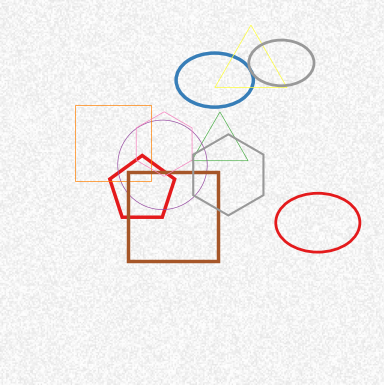[{"shape": "oval", "thickness": 2, "radius": 0.55, "center": [0.825, 0.422]}, {"shape": "pentagon", "thickness": 2.5, "radius": 0.44, "center": [0.369, 0.508]}, {"shape": "oval", "thickness": 2.5, "radius": 0.5, "center": [0.558, 0.792]}, {"shape": "triangle", "thickness": 0.5, "radius": 0.42, "center": [0.571, 0.625]}, {"shape": "circle", "thickness": 0.5, "radius": 0.58, "center": [0.422, 0.572]}, {"shape": "square", "thickness": 0.5, "radius": 0.5, "center": [0.293, 0.629]}, {"shape": "triangle", "thickness": 0.5, "radius": 0.54, "center": [0.652, 0.827]}, {"shape": "square", "thickness": 2.5, "radius": 0.58, "center": [0.449, 0.438]}, {"shape": "hexagon", "thickness": 0.5, "radius": 0.42, "center": [0.426, 0.626]}, {"shape": "oval", "thickness": 2, "radius": 0.42, "center": [0.731, 0.837]}, {"shape": "hexagon", "thickness": 1.5, "radius": 0.53, "center": [0.593, 0.546]}]